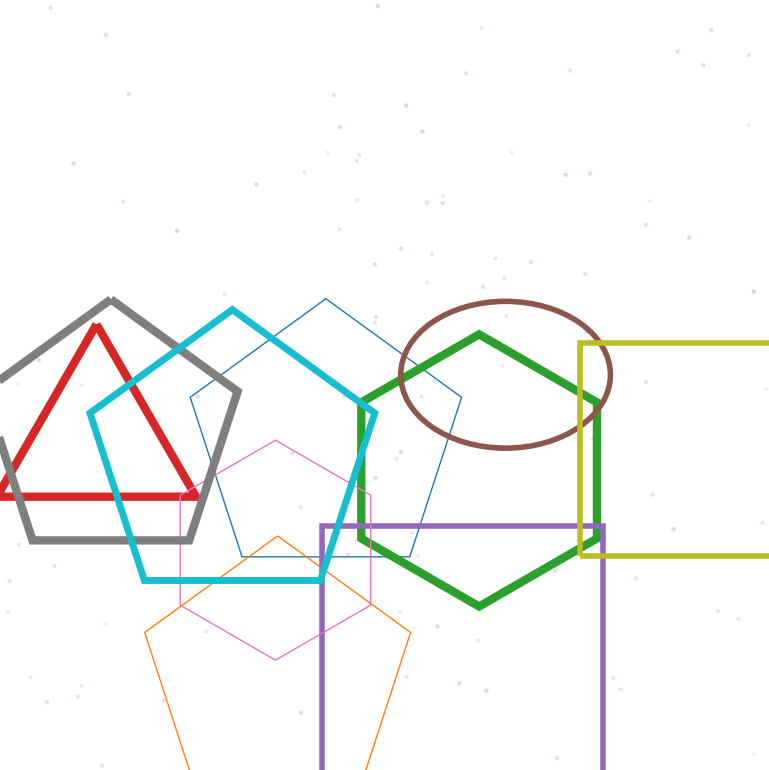[{"shape": "pentagon", "thickness": 0.5, "radius": 0.93, "center": [0.423, 0.427]}, {"shape": "pentagon", "thickness": 0.5, "radius": 0.91, "center": [0.361, 0.122]}, {"shape": "hexagon", "thickness": 3, "radius": 0.88, "center": [0.622, 0.389]}, {"shape": "triangle", "thickness": 3, "radius": 0.75, "center": [0.125, 0.43]}, {"shape": "square", "thickness": 2, "radius": 0.91, "center": [0.601, 0.135]}, {"shape": "oval", "thickness": 2, "radius": 0.68, "center": [0.657, 0.513]}, {"shape": "hexagon", "thickness": 0.5, "radius": 0.71, "center": [0.358, 0.285]}, {"shape": "pentagon", "thickness": 3, "radius": 0.87, "center": [0.144, 0.438]}, {"shape": "square", "thickness": 2, "radius": 0.69, "center": [0.891, 0.416]}, {"shape": "pentagon", "thickness": 2.5, "radius": 0.97, "center": [0.302, 0.403]}]